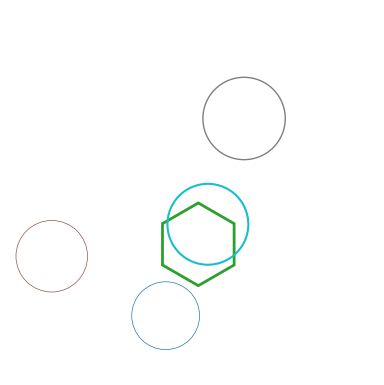[{"shape": "circle", "thickness": 0.5, "radius": 0.44, "center": [0.43, 0.18]}, {"shape": "hexagon", "thickness": 2, "radius": 0.54, "center": [0.515, 0.365]}, {"shape": "circle", "thickness": 0.5, "radius": 0.46, "center": [0.134, 0.334]}, {"shape": "circle", "thickness": 1, "radius": 0.53, "center": [0.634, 0.692]}, {"shape": "circle", "thickness": 1.5, "radius": 0.53, "center": [0.54, 0.417]}]